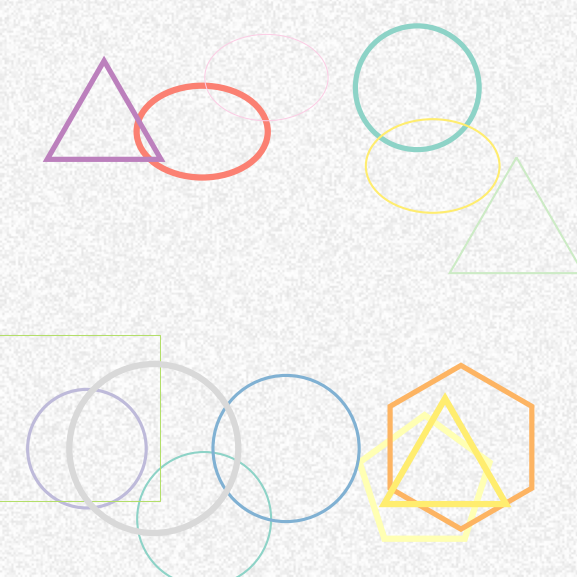[{"shape": "circle", "thickness": 1, "radius": 0.58, "center": [0.353, 0.1]}, {"shape": "circle", "thickness": 2.5, "radius": 0.54, "center": [0.723, 0.847]}, {"shape": "pentagon", "thickness": 3, "radius": 0.59, "center": [0.735, 0.162]}, {"shape": "circle", "thickness": 1.5, "radius": 0.51, "center": [0.151, 0.222]}, {"shape": "oval", "thickness": 3, "radius": 0.57, "center": [0.35, 0.771]}, {"shape": "circle", "thickness": 1.5, "radius": 0.63, "center": [0.495, 0.222]}, {"shape": "hexagon", "thickness": 2.5, "radius": 0.71, "center": [0.798, 0.225]}, {"shape": "square", "thickness": 0.5, "radius": 0.72, "center": [0.134, 0.275]}, {"shape": "oval", "thickness": 0.5, "radius": 0.53, "center": [0.461, 0.865]}, {"shape": "circle", "thickness": 3, "radius": 0.73, "center": [0.266, 0.222]}, {"shape": "triangle", "thickness": 2.5, "radius": 0.57, "center": [0.18, 0.78]}, {"shape": "triangle", "thickness": 1, "radius": 0.67, "center": [0.894, 0.593]}, {"shape": "oval", "thickness": 1, "radius": 0.58, "center": [0.749, 0.712]}, {"shape": "triangle", "thickness": 3, "radius": 0.61, "center": [0.771, 0.187]}]